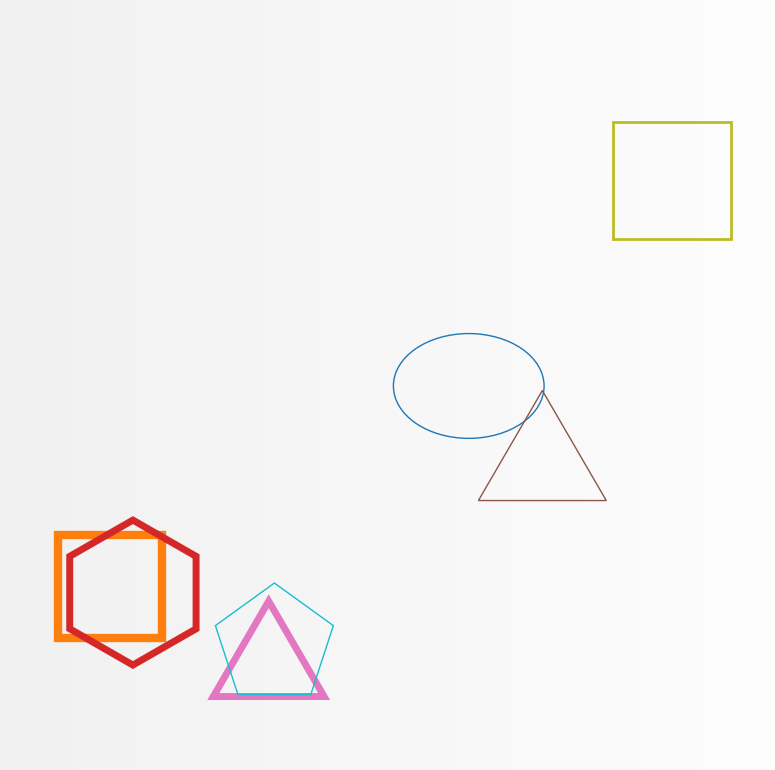[{"shape": "oval", "thickness": 0.5, "radius": 0.49, "center": [0.605, 0.499]}, {"shape": "square", "thickness": 3, "radius": 0.33, "center": [0.142, 0.238]}, {"shape": "hexagon", "thickness": 2.5, "radius": 0.47, "center": [0.171, 0.23]}, {"shape": "triangle", "thickness": 0.5, "radius": 0.48, "center": [0.7, 0.398]}, {"shape": "triangle", "thickness": 2.5, "radius": 0.41, "center": [0.347, 0.137]}, {"shape": "square", "thickness": 1, "radius": 0.38, "center": [0.867, 0.765]}, {"shape": "pentagon", "thickness": 0.5, "radius": 0.4, "center": [0.354, 0.163]}]